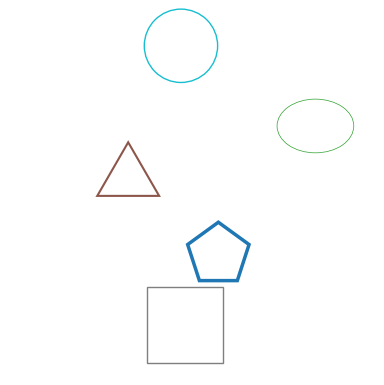[{"shape": "pentagon", "thickness": 2.5, "radius": 0.42, "center": [0.567, 0.339]}, {"shape": "oval", "thickness": 0.5, "radius": 0.5, "center": [0.819, 0.673]}, {"shape": "triangle", "thickness": 1.5, "radius": 0.46, "center": [0.333, 0.538]}, {"shape": "square", "thickness": 1, "radius": 0.49, "center": [0.481, 0.156]}, {"shape": "circle", "thickness": 1, "radius": 0.48, "center": [0.47, 0.881]}]